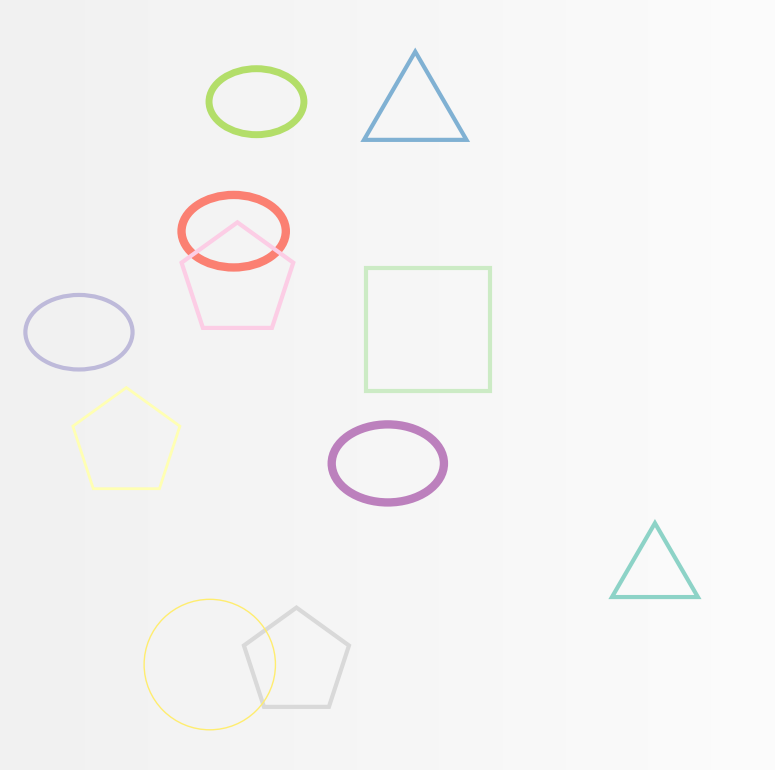[{"shape": "triangle", "thickness": 1.5, "radius": 0.32, "center": [0.845, 0.257]}, {"shape": "pentagon", "thickness": 1, "radius": 0.36, "center": [0.163, 0.424]}, {"shape": "oval", "thickness": 1.5, "radius": 0.35, "center": [0.102, 0.569]}, {"shape": "oval", "thickness": 3, "radius": 0.34, "center": [0.302, 0.7]}, {"shape": "triangle", "thickness": 1.5, "radius": 0.38, "center": [0.536, 0.857]}, {"shape": "oval", "thickness": 2.5, "radius": 0.31, "center": [0.331, 0.868]}, {"shape": "pentagon", "thickness": 1.5, "radius": 0.38, "center": [0.306, 0.635]}, {"shape": "pentagon", "thickness": 1.5, "radius": 0.36, "center": [0.383, 0.14]}, {"shape": "oval", "thickness": 3, "radius": 0.36, "center": [0.5, 0.398]}, {"shape": "square", "thickness": 1.5, "radius": 0.4, "center": [0.552, 0.572]}, {"shape": "circle", "thickness": 0.5, "radius": 0.42, "center": [0.271, 0.137]}]